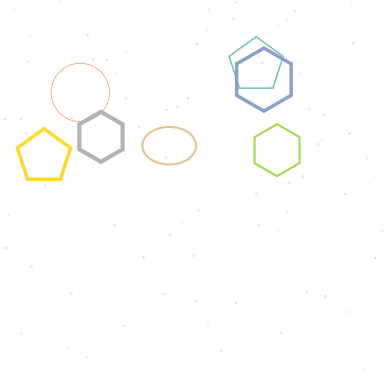[{"shape": "pentagon", "thickness": 1, "radius": 0.37, "center": [0.665, 0.831]}, {"shape": "circle", "thickness": 0.5, "radius": 0.38, "center": [0.208, 0.76]}, {"shape": "hexagon", "thickness": 2.5, "radius": 0.41, "center": [0.686, 0.793]}, {"shape": "hexagon", "thickness": 1.5, "radius": 0.34, "center": [0.72, 0.61]}, {"shape": "pentagon", "thickness": 2.5, "radius": 0.36, "center": [0.114, 0.593]}, {"shape": "oval", "thickness": 1.5, "radius": 0.35, "center": [0.44, 0.622]}, {"shape": "hexagon", "thickness": 3, "radius": 0.32, "center": [0.262, 0.645]}]